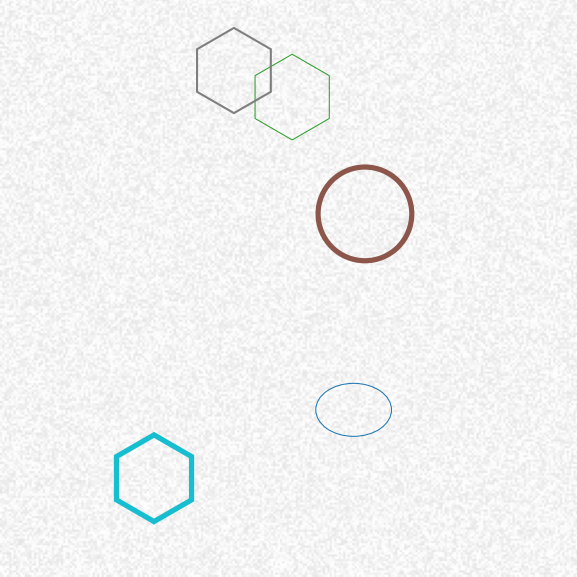[{"shape": "oval", "thickness": 0.5, "radius": 0.33, "center": [0.612, 0.289]}, {"shape": "hexagon", "thickness": 0.5, "radius": 0.37, "center": [0.506, 0.831]}, {"shape": "circle", "thickness": 2.5, "radius": 0.41, "center": [0.632, 0.629]}, {"shape": "hexagon", "thickness": 1, "radius": 0.37, "center": [0.405, 0.877]}, {"shape": "hexagon", "thickness": 2.5, "radius": 0.38, "center": [0.267, 0.171]}]